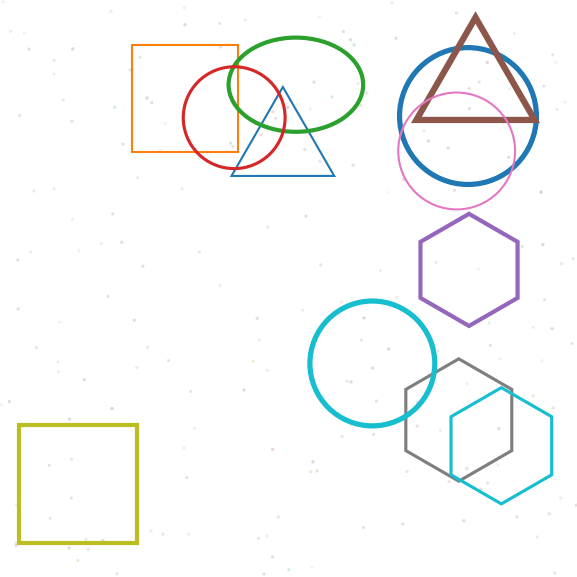[{"shape": "circle", "thickness": 2.5, "radius": 0.59, "center": [0.81, 0.798]}, {"shape": "triangle", "thickness": 1, "radius": 0.51, "center": [0.49, 0.746]}, {"shape": "square", "thickness": 1, "radius": 0.46, "center": [0.321, 0.828]}, {"shape": "oval", "thickness": 2, "radius": 0.58, "center": [0.512, 0.852]}, {"shape": "circle", "thickness": 1.5, "radius": 0.44, "center": [0.406, 0.795]}, {"shape": "hexagon", "thickness": 2, "radius": 0.49, "center": [0.812, 0.532]}, {"shape": "triangle", "thickness": 3, "radius": 0.59, "center": [0.823, 0.851]}, {"shape": "circle", "thickness": 1, "radius": 0.51, "center": [0.791, 0.738]}, {"shape": "hexagon", "thickness": 1.5, "radius": 0.53, "center": [0.794, 0.272]}, {"shape": "square", "thickness": 2, "radius": 0.51, "center": [0.136, 0.161]}, {"shape": "circle", "thickness": 2.5, "radius": 0.54, "center": [0.645, 0.37]}, {"shape": "hexagon", "thickness": 1.5, "radius": 0.5, "center": [0.868, 0.227]}]